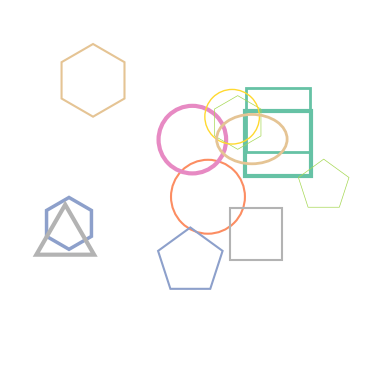[{"shape": "square", "thickness": 2, "radius": 0.42, "center": [0.722, 0.689]}, {"shape": "square", "thickness": 3, "radius": 0.43, "center": [0.722, 0.628]}, {"shape": "circle", "thickness": 1.5, "radius": 0.48, "center": [0.54, 0.489]}, {"shape": "hexagon", "thickness": 2.5, "radius": 0.34, "center": [0.179, 0.42]}, {"shape": "pentagon", "thickness": 1.5, "radius": 0.44, "center": [0.494, 0.321]}, {"shape": "circle", "thickness": 3, "radius": 0.44, "center": [0.5, 0.637]}, {"shape": "pentagon", "thickness": 0.5, "radius": 0.35, "center": [0.841, 0.518]}, {"shape": "hexagon", "thickness": 0.5, "radius": 0.35, "center": [0.617, 0.682]}, {"shape": "circle", "thickness": 1, "radius": 0.35, "center": [0.603, 0.697]}, {"shape": "hexagon", "thickness": 1.5, "radius": 0.47, "center": [0.242, 0.791]}, {"shape": "oval", "thickness": 2, "radius": 0.46, "center": [0.654, 0.639]}, {"shape": "square", "thickness": 1.5, "radius": 0.33, "center": [0.665, 0.392]}, {"shape": "triangle", "thickness": 3, "radius": 0.43, "center": [0.169, 0.382]}]